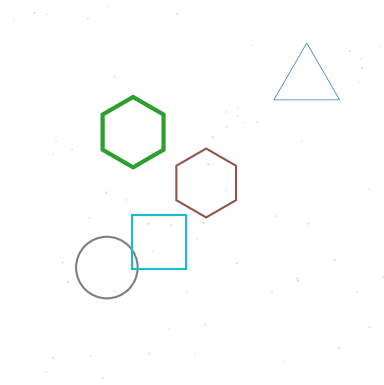[{"shape": "triangle", "thickness": 0.5, "radius": 0.49, "center": [0.797, 0.79]}, {"shape": "hexagon", "thickness": 3, "radius": 0.46, "center": [0.346, 0.657]}, {"shape": "hexagon", "thickness": 1.5, "radius": 0.45, "center": [0.536, 0.525]}, {"shape": "circle", "thickness": 1.5, "radius": 0.4, "center": [0.278, 0.305]}, {"shape": "square", "thickness": 1.5, "radius": 0.35, "center": [0.413, 0.37]}]